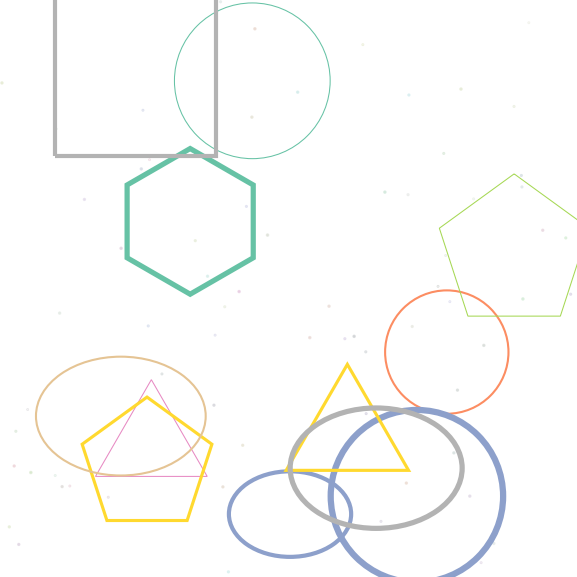[{"shape": "circle", "thickness": 0.5, "radius": 0.67, "center": [0.437, 0.859]}, {"shape": "hexagon", "thickness": 2.5, "radius": 0.63, "center": [0.329, 0.616]}, {"shape": "circle", "thickness": 1, "radius": 0.53, "center": [0.774, 0.389]}, {"shape": "circle", "thickness": 3, "radius": 0.75, "center": [0.722, 0.14]}, {"shape": "oval", "thickness": 2, "radius": 0.53, "center": [0.502, 0.109]}, {"shape": "triangle", "thickness": 0.5, "radius": 0.56, "center": [0.262, 0.23]}, {"shape": "pentagon", "thickness": 0.5, "radius": 0.68, "center": [0.89, 0.562]}, {"shape": "triangle", "thickness": 1.5, "radius": 0.61, "center": [0.601, 0.246]}, {"shape": "pentagon", "thickness": 1.5, "radius": 0.59, "center": [0.255, 0.193]}, {"shape": "oval", "thickness": 1, "radius": 0.73, "center": [0.209, 0.279]}, {"shape": "oval", "thickness": 2.5, "radius": 0.74, "center": [0.651, 0.188]}, {"shape": "square", "thickness": 2, "radius": 0.7, "center": [0.234, 0.868]}]